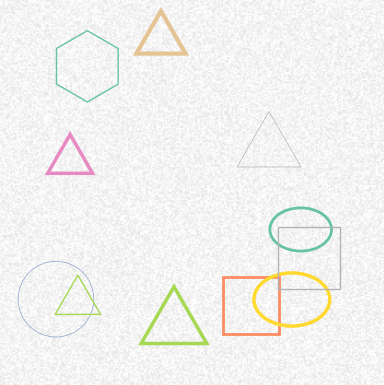[{"shape": "oval", "thickness": 2, "radius": 0.4, "center": [0.781, 0.404]}, {"shape": "hexagon", "thickness": 1, "radius": 0.46, "center": [0.227, 0.828]}, {"shape": "square", "thickness": 2, "radius": 0.37, "center": [0.652, 0.206]}, {"shape": "circle", "thickness": 0.5, "radius": 0.49, "center": [0.145, 0.223]}, {"shape": "triangle", "thickness": 2.5, "radius": 0.34, "center": [0.182, 0.583]}, {"shape": "triangle", "thickness": 2.5, "radius": 0.49, "center": [0.452, 0.157]}, {"shape": "triangle", "thickness": 1, "radius": 0.34, "center": [0.202, 0.217]}, {"shape": "oval", "thickness": 2.5, "radius": 0.49, "center": [0.758, 0.222]}, {"shape": "triangle", "thickness": 3, "radius": 0.37, "center": [0.418, 0.898]}, {"shape": "triangle", "thickness": 0.5, "radius": 0.48, "center": [0.699, 0.614]}, {"shape": "square", "thickness": 1, "radius": 0.4, "center": [0.802, 0.329]}]